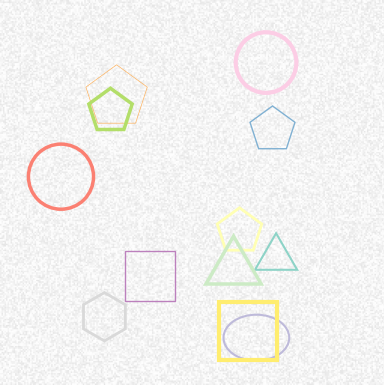[{"shape": "triangle", "thickness": 1.5, "radius": 0.32, "center": [0.717, 0.331]}, {"shape": "pentagon", "thickness": 2, "radius": 0.3, "center": [0.622, 0.399]}, {"shape": "oval", "thickness": 1.5, "radius": 0.43, "center": [0.666, 0.123]}, {"shape": "circle", "thickness": 2.5, "radius": 0.42, "center": [0.158, 0.541]}, {"shape": "pentagon", "thickness": 1, "radius": 0.31, "center": [0.708, 0.663]}, {"shape": "pentagon", "thickness": 0.5, "radius": 0.42, "center": [0.303, 0.748]}, {"shape": "pentagon", "thickness": 2.5, "radius": 0.3, "center": [0.287, 0.712]}, {"shape": "circle", "thickness": 3, "radius": 0.39, "center": [0.691, 0.838]}, {"shape": "hexagon", "thickness": 2, "radius": 0.31, "center": [0.271, 0.177]}, {"shape": "square", "thickness": 1, "radius": 0.32, "center": [0.39, 0.284]}, {"shape": "triangle", "thickness": 2.5, "radius": 0.41, "center": [0.607, 0.304]}, {"shape": "square", "thickness": 3, "radius": 0.37, "center": [0.644, 0.14]}]